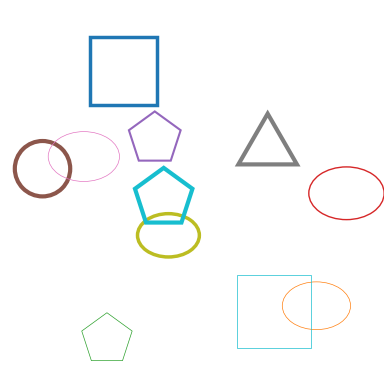[{"shape": "square", "thickness": 2.5, "radius": 0.44, "center": [0.321, 0.816]}, {"shape": "oval", "thickness": 0.5, "radius": 0.44, "center": [0.822, 0.206]}, {"shape": "pentagon", "thickness": 0.5, "radius": 0.34, "center": [0.278, 0.119]}, {"shape": "oval", "thickness": 1, "radius": 0.49, "center": [0.9, 0.498]}, {"shape": "pentagon", "thickness": 1.5, "radius": 0.35, "center": [0.402, 0.64]}, {"shape": "circle", "thickness": 3, "radius": 0.36, "center": [0.11, 0.562]}, {"shape": "oval", "thickness": 0.5, "radius": 0.46, "center": [0.218, 0.593]}, {"shape": "triangle", "thickness": 3, "radius": 0.44, "center": [0.695, 0.617]}, {"shape": "oval", "thickness": 2.5, "radius": 0.4, "center": [0.437, 0.389]}, {"shape": "pentagon", "thickness": 3, "radius": 0.39, "center": [0.425, 0.485]}, {"shape": "square", "thickness": 0.5, "radius": 0.48, "center": [0.711, 0.191]}]